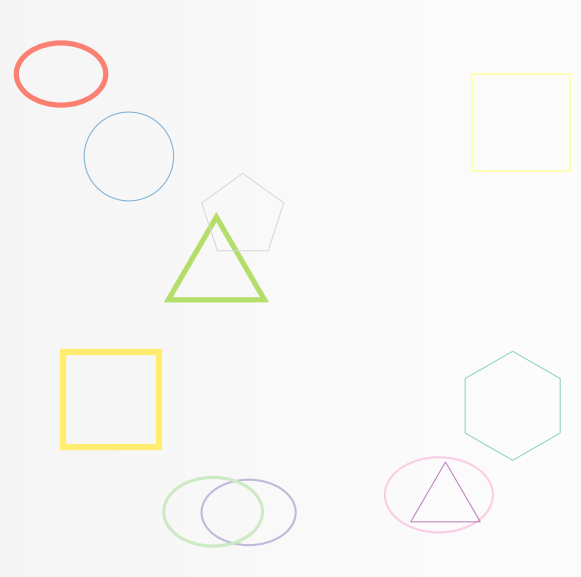[{"shape": "hexagon", "thickness": 0.5, "radius": 0.47, "center": [0.882, 0.296]}, {"shape": "square", "thickness": 1, "radius": 0.42, "center": [0.897, 0.786]}, {"shape": "oval", "thickness": 1, "radius": 0.4, "center": [0.428, 0.112]}, {"shape": "oval", "thickness": 2.5, "radius": 0.38, "center": [0.105, 0.871]}, {"shape": "circle", "thickness": 0.5, "radius": 0.38, "center": [0.222, 0.728]}, {"shape": "triangle", "thickness": 2.5, "radius": 0.48, "center": [0.372, 0.528]}, {"shape": "oval", "thickness": 1, "radius": 0.46, "center": [0.755, 0.142]}, {"shape": "pentagon", "thickness": 0.5, "radius": 0.37, "center": [0.418, 0.625]}, {"shape": "triangle", "thickness": 0.5, "radius": 0.35, "center": [0.766, 0.13]}, {"shape": "oval", "thickness": 1.5, "radius": 0.42, "center": [0.367, 0.113]}, {"shape": "square", "thickness": 3, "radius": 0.41, "center": [0.191, 0.307]}]